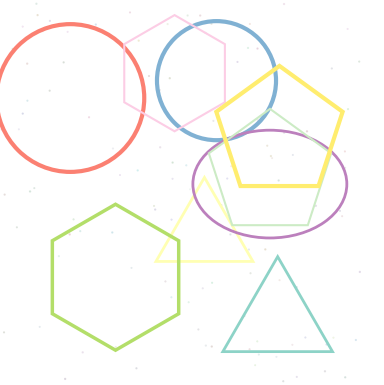[{"shape": "triangle", "thickness": 2, "radius": 0.82, "center": [0.721, 0.169]}, {"shape": "triangle", "thickness": 2, "radius": 0.73, "center": [0.531, 0.394]}, {"shape": "circle", "thickness": 3, "radius": 0.96, "center": [0.183, 0.745]}, {"shape": "circle", "thickness": 3, "radius": 0.77, "center": [0.562, 0.791]}, {"shape": "hexagon", "thickness": 2.5, "radius": 0.95, "center": [0.3, 0.28]}, {"shape": "hexagon", "thickness": 1.5, "radius": 0.75, "center": [0.453, 0.81]}, {"shape": "oval", "thickness": 2, "radius": 1.0, "center": [0.701, 0.522]}, {"shape": "pentagon", "thickness": 1.5, "radius": 0.84, "center": [0.701, 0.55]}, {"shape": "pentagon", "thickness": 3, "radius": 0.86, "center": [0.726, 0.656]}]